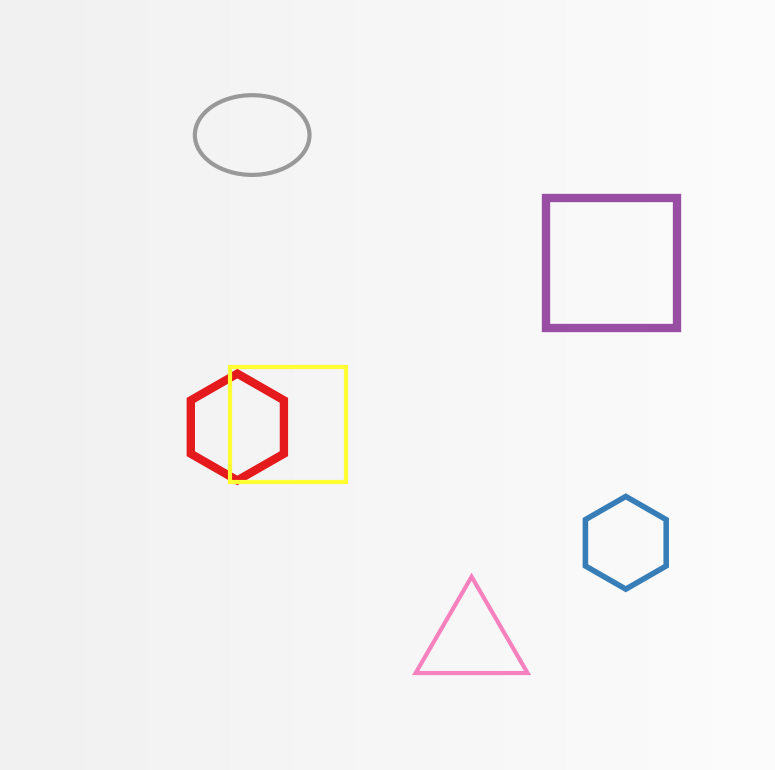[{"shape": "hexagon", "thickness": 3, "radius": 0.35, "center": [0.306, 0.445]}, {"shape": "hexagon", "thickness": 2, "radius": 0.3, "center": [0.807, 0.295]}, {"shape": "square", "thickness": 3, "radius": 0.42, "center": [0.79, 0.658]}, {"shape": "square", "thickness": 1.5, "radius": 0.37, "center": [0.372, 0.449]}, {"shape": "triangle", "thickness": 1.5, "radius": 0.42, "center": [0.609, 0.168]}, {"shape": "oval", "thickness": 1.5, "radius": 0.37, "center": [0.325, 0.825]}]